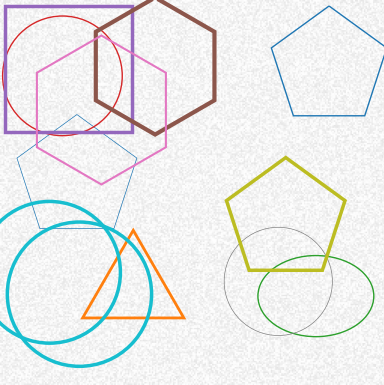[{"shape": "pentagon", "thickness": 1, "radius": 0.79, "center": [0.855, 0.827]}, {"shape": "pentagon", "thickness": 0.5, "radius": 0.82, "center": [0.2, 0.539]}, {"shape": "triangle", "thickness": 2, "radius": 0.76, "center": [0.346, 0.25]}, {"shape": "oval", "thickness": 1, "radius": 0.75, "center": [0.82, 0.231]}, {"shape": "circle", "thickness": 1, "radius": 0.78, "center": [0.162, 0.803]}, {"shape": "square", "thickness": 2.5, "radius": 0.82, "center": [0.177, 0.821]}, {"shape": "hexagon", "thickness": 3, "radius": 0.89, "center": [0.403, 0.828]}, {"shape": "hexagon", "thickness": 1.5, "radius": 0.97, "center": [0.263, 0.714]}, {"shape": "circle", "thickness": 0.5, "radius": 0.7, "center": [0.723, 0.269]}, {"shape": "pentagon", "thickness": 2.5, "radius": 0.81, "center": [0.742, 0.429]}, {"shape": "circle", "thickness": 2.5, "radius": 0.94, "center": [0.206, 0.236]}, {"shape": "circle", "thickness": 2.5, "radius": 0.92, "center": [0.129, 0.293]}]